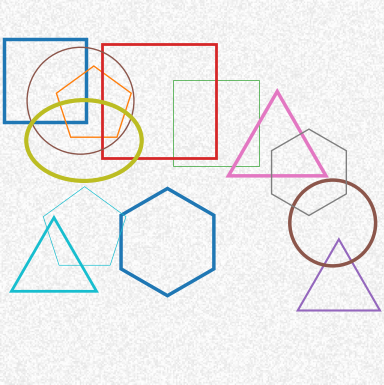[{"shape": "hexagon", "thickness": 2.5, "radius": 0.7, "center": [0.435, 0.371]}, {"shape": "square", "thickness": 2.5, "radius": 0.53, "center": [0.118, 0.791]}, {"shape": "pentagon", "thickness": 1, "radius": 0.51, "center": [0.244, 0.726]}, {"shape": "square", "thickness": 0.5, "radius": 0.55, "center": [0.561, 0.68]}, {"shape": "square", "thickness": 2, "radius": 0.74, "center": [0.413, 0.738]}, {"shape": "triangle", "thickness": 1.5, "radius": 0.62, "center": [0.88, 0.255]}, {"shape": "circle", "thickness": 1, "radius": 0.69, "center": [0.209, 0.738]}, {"shape": "circle", "thickness": 2.5, "radius": 0.56, "center": [0.864, 0.421]}, {"shape": "triangle", "thickness": 2.5, "radius": 0.73, "center": [0.72, 0.616]}, {"shape": "hexagon", "thickness": 1, "radius": 0.56, "center": [0.802, 0.552]}, {"shape": "oval", "thickness": 3, "radius": 0.75, "center": [0.218, 0.635]}, {"shape": "triangle", "thickness": 2, "radius": 0.64, "center": [0.14, 0.307]}, {"shape": "pentagon", "thickness": 0.5, "radius": 0.56, "center": [0.22, 0.402]}]